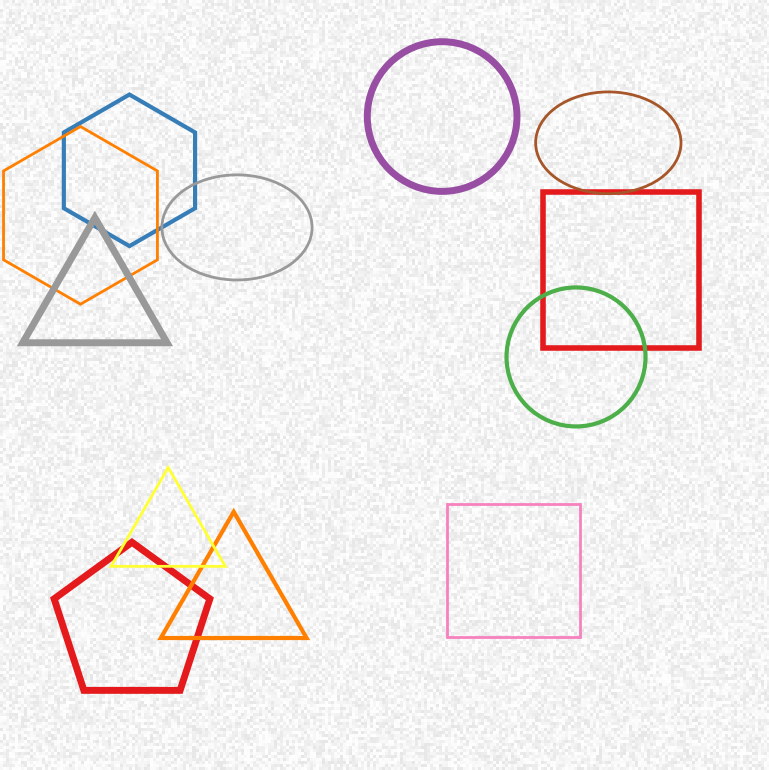[{"shape": "pentagon", "thickness": 2.5, "radius": 0.53, "center": [0.171, 0.189]}, {"shape": "square", "thickness": 2, "radius": 0.51, "center": [0.807, 0.65]}, {"shape": "hexagon", "thickness": 1.5, "radius": 0.49, "center": [0.168, 0.779]}, {"shape": "circle", "thickness": 1.5, "radius": 0.45, "center": [0.748, 0.536]}, {"shape": "circle", "thickness": 2.5, "radius": 0.49, "center": [0.574, 0.849]}, {"shape": "hexagon", "thickness": 1, "radius": 0.58, "center": [0.105, 0.72]}, {"shape": "triangle", "thickness": 1.5, "radius": 0.55, "center": [0.304, 0.226]}, {"shape": "triangle", "thickness": 1, "radius": 0.43, "center": [0.218, 0.307]}, {"shape": "oval", "thickness": 1, "radius": 0.47, "center": [0.79, 0.815]}, {"shape": "square", "thickness": 1, "radius": 0.43, "center": [0.667, 0.259]}, {"shape": "oval", "thickness": 1, "radius": 0.49, "center": [0.308, 0.705]}, {"shape": "triangle", "thickness": 2.5, "radius": 0.54, "center": [0.123, 0.609]}]